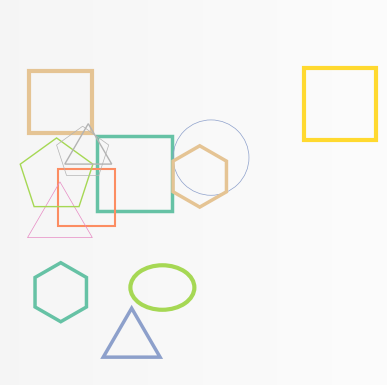[{"shape": "hexagon", "thickness": 2.5, "radius": 0.38, "center": [0.157, 0.241]}, {"shape": "square", "thickness": 2.5, "radius": 0.49, "center": [0.348, 0.55]}, {"shape": "square", "thickness": 1.5, "radius": 0.37, "center": [0.223, 0.487]}, {"shape": "circle", "thickness": 0.5, "radius": 0.49, "center": [0.545, 0.591]}, {"shape": "triangle", "thickness": 2.5, "radius": 0.42, "center": [0.34, 0.115]}, {"shape": "triangle", "thickness": 0.5, "radius": 0.48, "center": [0.155, 0.431]}, {"shape": "pentagon", "thickness": 1, "radius": 0.49, "center": [0.146, 0.543]}, {"shape": "oval", "thickness": 3, "radius": 0.41, "center": [0.419, 0.253]}, {"shape": "square", "thickness": 3, "radius": 0.46, "center": [0.877, 0.73]}, {"shape": "square", "thickness": 3, "radius": 0.41, "center": [0.157, 0.735]}, {"shape": "hexagon", "thickness": 2.5, "radius": 0.4, "center": [0.515, 0.542]}, {"shape": "triangle", "thickness": 1, "radius": 0.35, "center": [0.228, 0.609]}, {"shape": "pentagon", "thickness": 0.5, "radius": 0.35, "center": [0.213, 0.601]}]